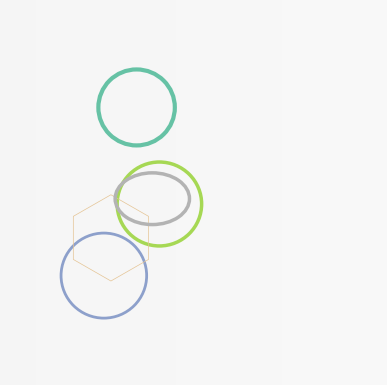[{"shape": "circle", "thickness": 3, "radius": 0.49, "center": [0.353, 0.721]}, {"shape": "circle", "thickness": 2, "radius": 0.55, "center": [0.268, 0.284]}, {"shape": "circle", "thickness": 2.5, "radius": 0.55, "center": [0.411, 0.47]}, {"shape": "hexagon", "thickness": 0.5, "radius": 0.56, "center": [0.286, 0.382]}, {"shape": "oval", "thickness": 2.5, "radius": 0.48, "center": [0.393, 0.484]}]